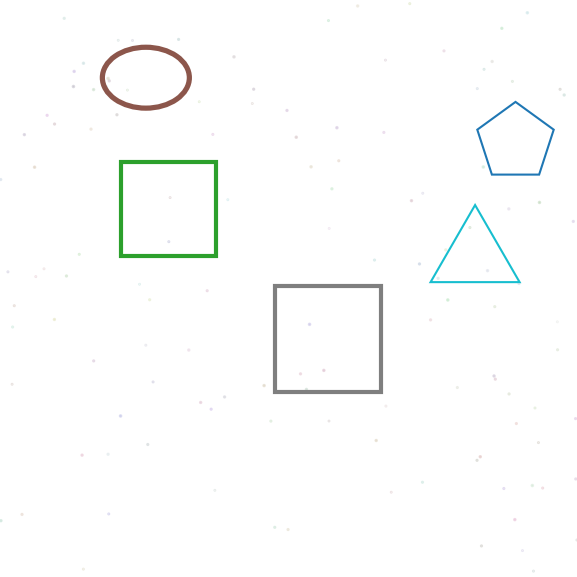[{"shape": "pentagon", "thickness": 1, "radius": 0.35, "center": [0.893, 0.753]}, {"shape": "square", "thickness": 2, "radius": 0.41, "center": [0.292, 0.637]}, {"shape": "oval", "thickness": 2.5, "radius": 0.38, "center": [0.253, 0.865]}, {"shape": "square", "thickness": 2, "radius": 0.46, "center": [0.568, 0.412]}, {"shape": "triangle", "thickness": 1, "radius": 0.44, "center": [0.823, 0.555]}]